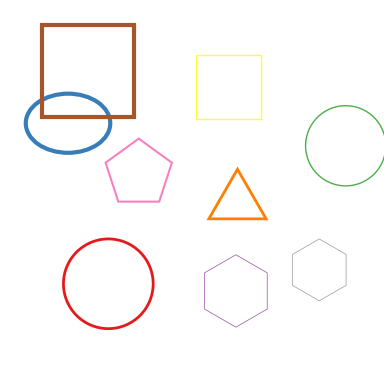[{"shape": "circle", "thickness": 2, "radius": 0.58, "center": [0.281, 0.263]}, {"shape": "oval", "thickness": 3, "radius": 0.55, "center": [0.177, 0.68]}, {"shape": "circle", "thickness": 1, "radius": 0.52, "center": [0.898, 0.621]}, {"shape": "hexagon", "thickness": 0.5, "radius": 0.47, "center": [0.613, 0.244]}, {"shape": "triangle", "thickness": 2, "radius": 0.43, "center": [0.617, 0.474]}, {"shape": "square", "thickness": 1, "radius": 0.42, "center": [0.592, 0.774]}, {"shape": "square", "thickness": 3, "radius": 0.6, "center": [0.228, 0.815]}, {"shape": "pentagon", "thickness": 1.5, "radius": 0.45, "center": [0.36, 0.549]}, {"shape": "hexagon", "thickness": 0.5, "radius": 0.4, "center": [0.829, 0.299]}]